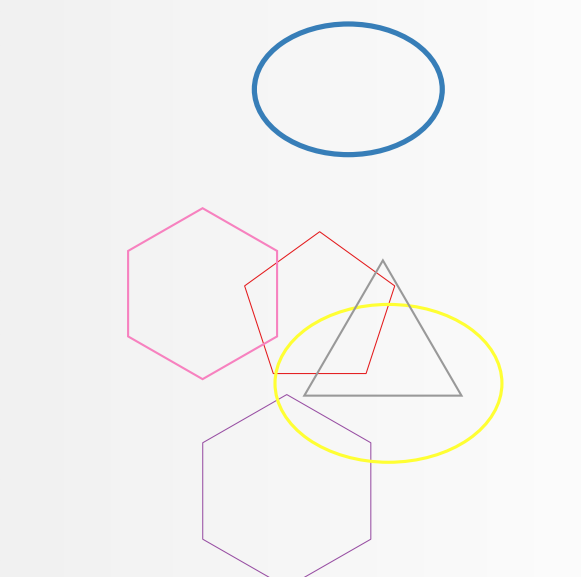[{"shape": "pentagon", "thickness": 0.5, "radius": 0.68, "center": [0.55, 0.462]}, {"shape": "oval", "thickness": 2.5, "radius": 0.81, "center": [0.599, 0.844]}, {"shape": "hexagon", "thickness": 0.5, "radius": 0.83, "center": [0.493, 0.149]}, {"shape": "oval", "thickness": 1.5, "radius": 0.98, "center": [0.668, 0.335]}, {"shape": "hexagon", "thickness": 1, "radius": 0.74, "center": [0.349, 0.491]}, {"shape": "triangle", "thickness": 1, "radius": 0.78, "center": [0.659, 0.392]}]